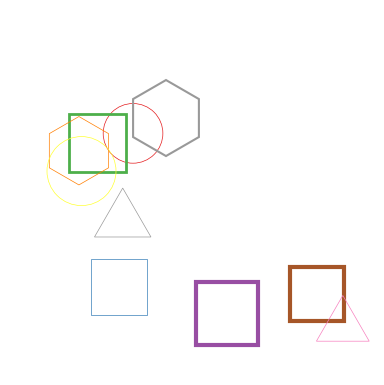[{"shape": "circle", "thickness": 0.5, "radius": 0.39, "center": [0.346, 0.654]}, {"shape": "square", "thickness": 0.5, "radius": 0.36, "center": [0.309, 0.255]}, {"shape": "square", "thickness": 2, "radius": 0.37, "center": [0.253, 0.629]}, {"shape": "square", "thickness": 3, "radius": 0.4, "center": [0.59, 0.186]}, {"shape": "hexagon", "thickness": 0.5, "radius": 0.44, "center": [0.205, 0.608]}, {"shape": "circle", "thickness": 0.5, "radius": 0.45, "center": [0.212, 0.556]}, {"shape": "square", "thickness": 3, "radius": 0.35, "center": [0.823, 0.236]}, {"shape": "triangle", "thickness": 0.5, "radius": 0.4, "center": [0.89, 0.153]}, {"shape": "hexagon", "thickness": 1.5, "radius": 0.49, "center": [0.431, 0.693]}, {"shape": "triangle", "thickness": 0.5, "radius": 0.42, "center": [0.319, 0.427]}]